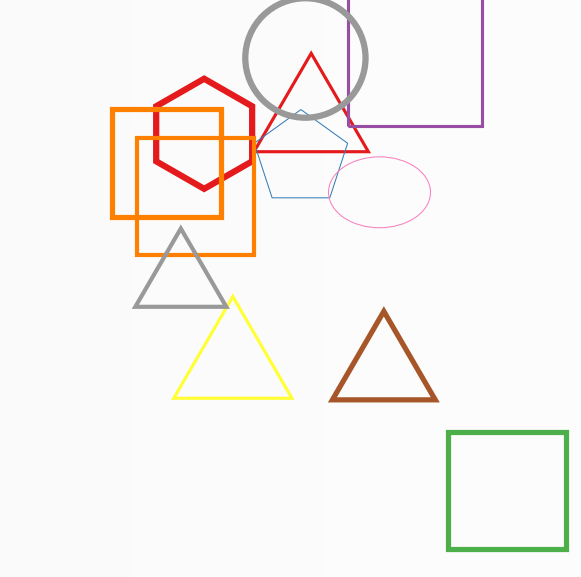[{"shape": "triangle", "thickness": 1.5, "radius": 0.57, "center": [0.535, 0.793]}, {"shape": "hexagon", "thickness": 3, "radius": 0.48, "center": [0.351, 0.767]}, {"shape": "pentagon", "thickness": 0.5, "radius": 0.42, "center": [0.518, 0.725]}, {"shape": "square", "thickness": 2.5, "radius": 0.51, "center": [0.872, 0.15]}, {"shape": "square", "thickness": 1.5, "radius": 0.58, "center": [0.713, 0.896]}, {"shape": "square", "thickness": 2.5, "radius": 0.47, "center": [0.286, 0.717]}, {"shape": "square", "thickness": 2, "radius": 0.51, "center": [0.337, 0.658]}, {"shape": "triangle", "thickness": 1.5, "radius": 0.59, "center": [0.401, 0.368]}, {"shape": "triangle", "thickness": 2.5, "radius": 0.51, "center": [0.66, 0.358]}, {"shape": "oval", "thickness": 0.5, "radius": 0.44, "center": [0.653, 0.666]}, {"shape": "circle", "thickness": 3, "radius": 0.52, "center": [0.525, 0.899]}, {"shape": "triangle", "thickness": 2, "radius": 0.45, "center": [0.311, 0.513]}]